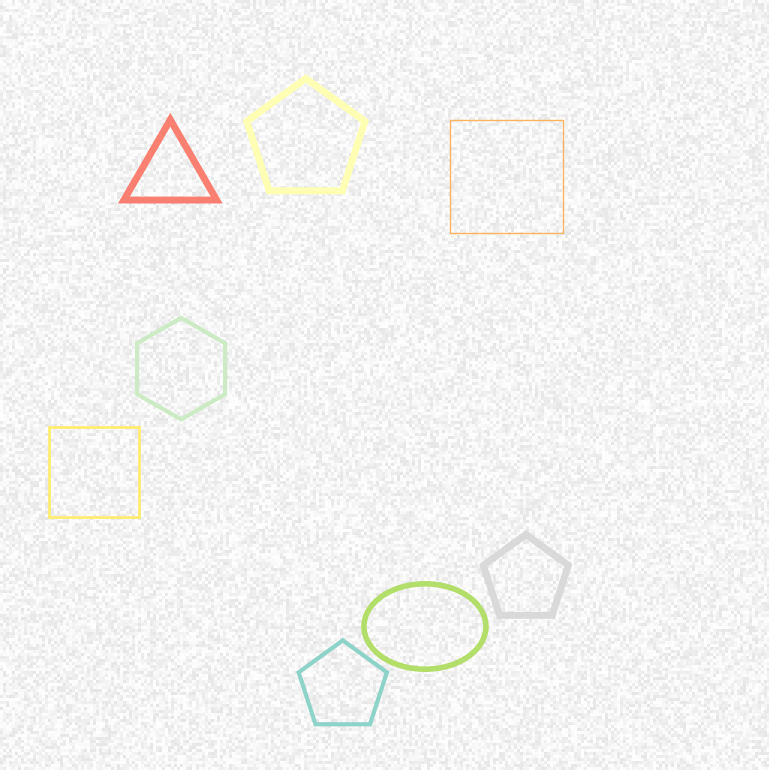[{"shape": "pentagon", "thickness": 1.5, "radius": 0.3, "center": [0.445, 0.108]}, {"shape": "pentagon", "thickness": 2.5, "radius": 0.4, "center": [0.397, 0.817]}, {"shape": "triangle", "thickness": 2.5, "radius": 0.35, "center": [0.221, 0.775]}, {"shape": "square", "thickness": 0.5, "radius": 0.37, "center": [0.658, 0.771]}, {"shape": "oval", "thickness": 2, "radius": 0.4, "center": [0.552, 0.186]}, {"shape": "pentagon", "thickness": 2.5, "radius": 0.29, "center": [0.683, 0.248]}, {"shape": "hexagon", "thickness": 1.5, "radius": 0.33, "center": [0.235, 0.521]}, {"shape": "square", "thickness": 1, "radius": 0.29, "center": [0.122, 0.387]}]